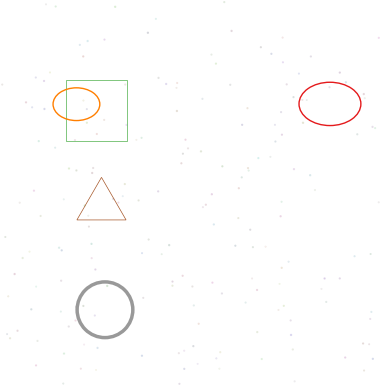[{"shape": "oval", "thickness": 1, "radius": 0.4, "center": [0.857, 0.73]}, {"shape": "square", "thickness": 0.5, "radius": 0.4, "center": [0.251, 0.713]}, {"shape": "oval", "thickness": 1, "radius": 0.3, "center": [0.199, 0.729]}, {"shape": "triangle", "thickness": 0.5, "radius": 0.37, "center": [0.264, 0.466]}, {"shape": "circle", "thickness": 2.5, "radius": 0.36, "center": [0.273, 0.195]}]